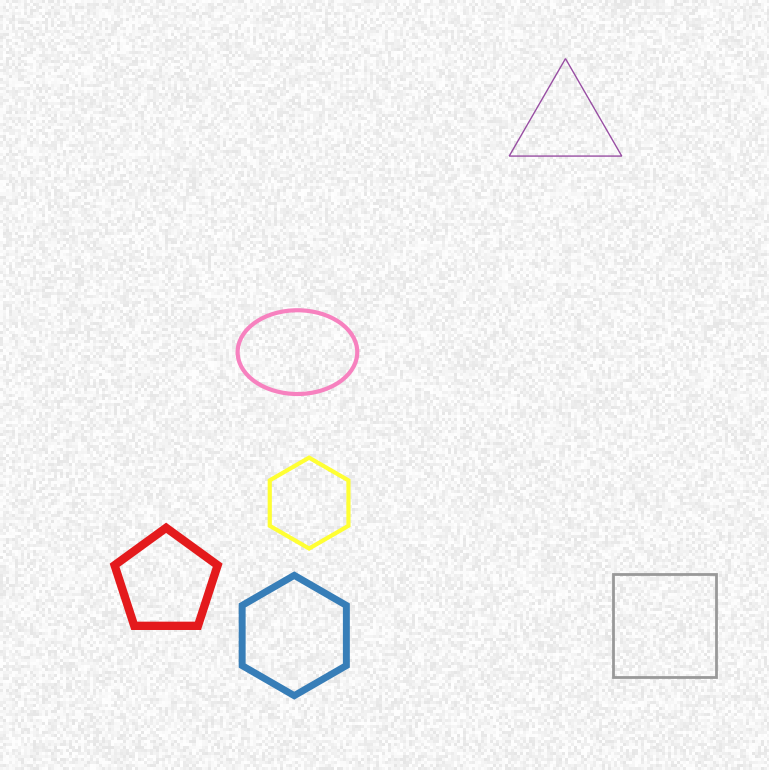[{"shape": "pentagon", "thickness": 3, "radius": 0.35, "center": [0.216, 0.244]}, {"shape": "hexagon", "thickness": 2.5, "radius": 0.39, "center": [0.382, 0.175]}, {"shape": "triangle", "thickness": 0.5, "radius": 0.42, "center": [0.734, 0.839]}, {"shape": "hexagon", "thickness": 1.5, "radius": 0.3, "center": [0.401, 0.347]}, {"shape": "oval", "thickness": 1.5, "radius": 0.39, "center": [0.386, 0.543]}, {"shape": "square", "thickness": 1, "radius": 0.33, "center": [0.863, 0.188]}]